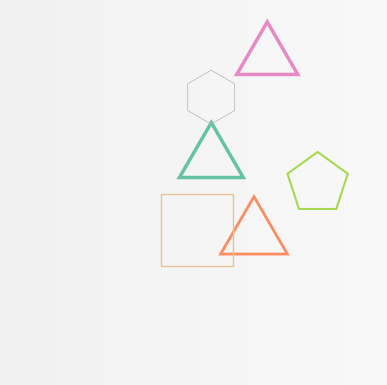[{"shape": "triangle", "thickness": 2.5, "radius": 0.48, "center": [0.545, 0.587]}, {"shape": "triangle", "thickness": 2, "radius": 0.5, "center": [0.655, 0.39]}, {"shape": "triangle", "thickness": 2.5, "radius": 0.45, "center": [0.69, 0.852]}, {"shape": "pentagon", "thickness": 1.5, "radius": 0.41, "center": [0.82, 0.523]}, {"shape": "square", "thickness": 1, "radius": 0.47, "center": [0.508, 0.402]}, {"shape": "hexagon", "thickness": 0.5, "radius": 0.35, "center": [0.545, 0.748]}]